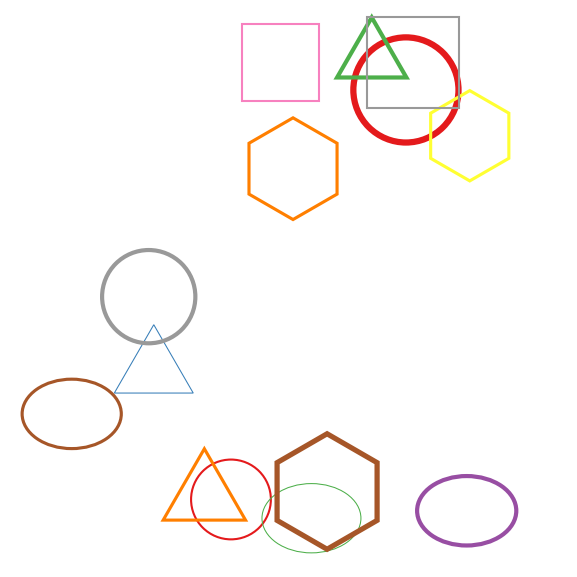[{"shape": "circle", "thickness": 3, "radius": 0.46, "center": [0.703, 0.843]}, {"shape": "circle", "thickness": 1, "radius": 0.35, "center": [0.4, 0.134]}, {"shape": "triangle", "thickness": 0.5, "radius": 0.39, "center": [0.266, 0.358]}, {"shape": "oval", "thickness": 0.5, "radius": 0.43, "center": [0.539, 0.102]}, {"shape": "triangle", "thickness": 2, "radius": 0.35, "center": [0.644, 0.9]}, {"shape": "oval", "thickness": 2, "radius": 0.43, "center": [0.808, 0.115]}, {"shape": "triangle", "thickness": 1.5, "radius": 0.41, "center": [0.354, 0.14]}, {"shape": "hexagon", "thickness": 1.5, "radius": 0.44, "center": [0.507, 0.707]}, {"shape": "hexagon", "thickness": 1.5, "radius": 0.39, "center": [0.813, 0.764]}, {"shape": "hexagon", "thickness": 2.5, "radius": 0.5, "center": [0.566, 0.148]}, {"shape": "oval", "thickness": 1.5, "radius": 0.43, "center": [0.124, 0.282]}, {"shape": "square", "thickness": 1, "radius": 0.33, "center": [0.486, 0.892]}, {"shape": "circle", "thickness": 2, "radius": 0.4, "center": [0.258, 0.485]}, {"shape": "square", "thickness": 1, "radius": 0.4, "center": [0.715, 0.891]}]